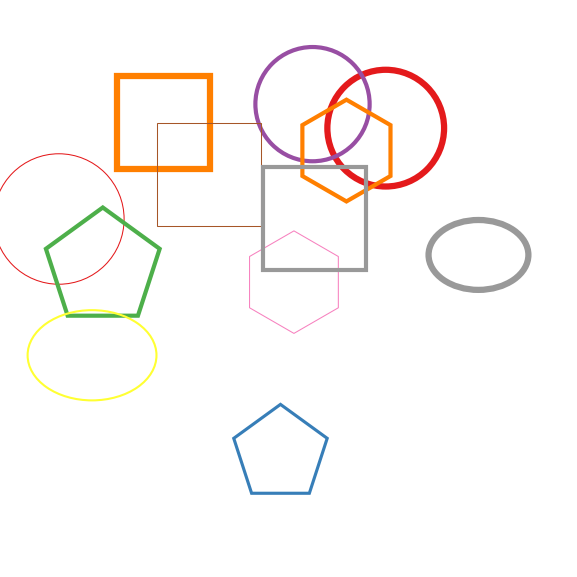[{"shape": "circle", "thickness": 0.5, "radius": 0.56, "center": [0.102, 0.62]}, {"shape": "circle", "thickness": 3, "radius": 0.51, "center": [0.668, 0.777]}, {"shape": "pentagon", "thickness": 1.5, "radius": 0.43, "center": [0.486, 0.214]}, {"shape": "pentagon", "thickness": 2, "radius": 0.52, "center": [0.178, 0.536]}, {"shape": "circle", "thickness": 2, "radius": 0.49, "center": [0.541, 0.819]}, {"shape": "square", "thickness": 3, "radius": 0.4, "center": [0.284, 0.787]}, {"shape": "hexagon", "thickness": 2, "radius": 0.44, "center": [0.6, 0.738]}, {"shape": "oval", "thickness": 1, "radius": 0.56, "center": [0.159, 0.384]}, {"shape": "square", "thickness": 0.5, "radius": 0.45, "center": [0.362, 0.697]}, {"shape": "hexagon", "thickness": 0.5, "radius": 0.44, "center": [0.509, 0.511]}, {"shape": "square", "thickness": 2, "radius": 0.45, "center": [0.545, 0.621]}, {"shape": "oval", "thickness": 3, "radius": 0.43, "center": [0.829, 0.558]}]